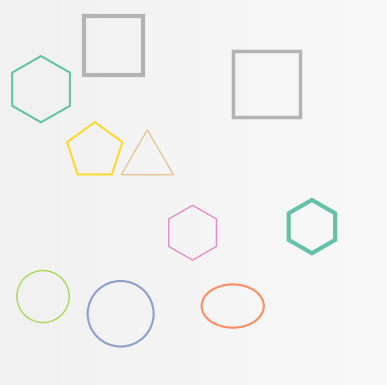[{"shape": "hexagon", "thickness": 1.5, "radius": 0.43, "center": [0.106, 0.768]}, {"shape": "hexagon", "thickness": 3, "radius": 0.35, "center": [0.805, 0.411]}, {"shape": "oval", "thickness": 1.5, "radius": 0.4, "center": [0.601, 0.205]}, {"shape": "circle", "thickness": 1.5, "radius": 0.43, "center": [0.311, 0.185]}, {"shape": "hexagon", "thickness": 1, "radius": 0.36, "center": [0.497, 0.396]}, {"shape": "circle", "thickness": 1, "radius": 0.34, "center": [0.111, 0.23]}, {"shape": "pentagon", "thickness": 1.5, "radius": 0.38, "center": [0.245, 0.608]}, {"shape": "triangle", "thickness": 1, "radius": 0.39, "center": [0.38, 0.585]}, {"shape": "square", "thickness": 3, "radius": 0.38, "center": [0.292, 0.881]}, {"shape": "square", "thickness": 2.5, "radius": 0.43, "center": [0.689, 0.782]}]